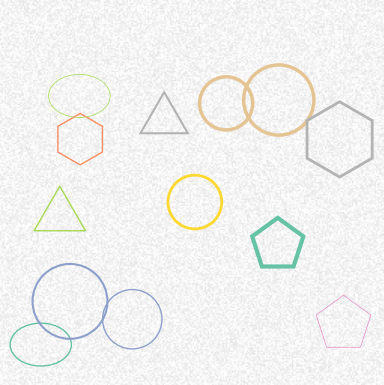[{"shape": "pentagon", "thickness": 3, "radius": 0.35, "center": [0.721, 0.364]}, {"shape": "oval", "thickness": 1, "radius": 0.4, "center": [0.106, 0.105]}, {"shape": "hexagon", "thickness": 1, "radius": 0.33, "center": [0.208, 0.639]}, {"shape": "circle", "thickness": 1, "radius": 0.39, "center": [0.344, 0.171]}, {"shape": "circle", "thickness": 1.5, "radius": 0.49, "center": [0.182, 0.217]}, {"shape": "pentagon", "thickness": 0.5, "radius": 0.37, "center": [0.892, 0.159]}, {"shape": "triangle", "thickness": 1, "radius": 0.39, "center": [0.155, 0.439]}, {"shape": "oval", "thickness": 0.5, "radius": 0.4, "center": [0.206, 0.751]}, {"shape": "circle", "thickness": 2, "radius": 0.35, "center": [0.506, 0.475]}, {"shape": "circle", "thickness": 2.5, "radius": 0.46, "center": [0.724, 0.74]}, {"shape": "circle", "thickness": 2.5, "radius": 0.34, "center": [0.587, 0.732]}, {"shape": "triangle", "thickness": 1.5, "radius": 0.36, "center": [0.426, 0.689]}, {"shape": "hexagon", "thickness": 2, "radius": 0.49, "center": [0.882, 0.638]}]